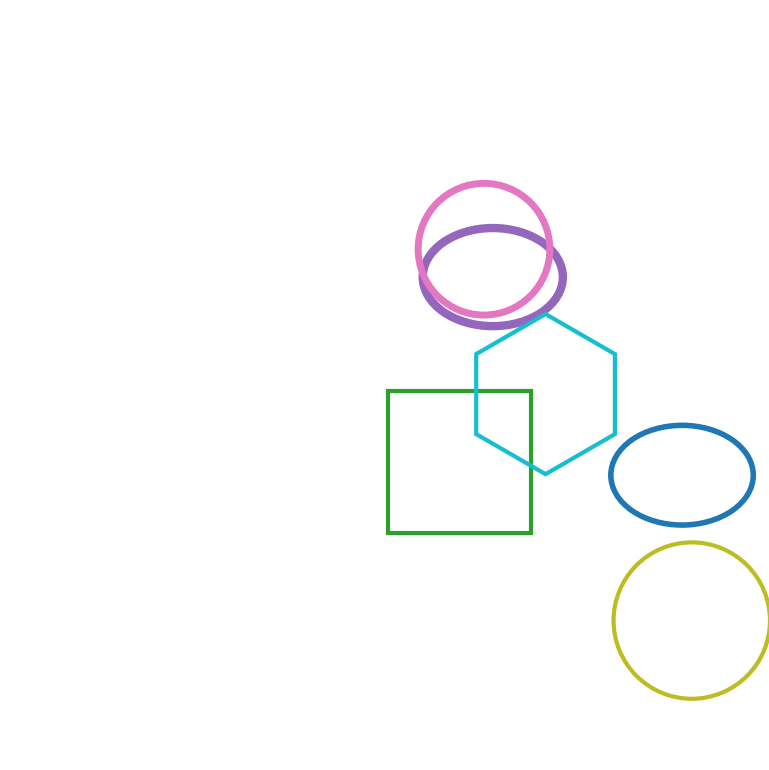[{"shape": "oval", "thickness": 2, "radius": 0.46, "center": [0.886, 0.383]}, {"shape": "square", "thickness": 1.5, "radius": 0.46, "center": [0.597, 0.4]}, {"shape": "oval", "thickness": 3, "radius": 0.46, "center": [0.64, 0.64]}, {"shape": "circle", "thickness": 2.5, "radius": 0.43, "center": [0.629, 0.676]}, {"shape": "circle", "thickness": 1.5, "radius": 0.51, "center": [0.898, 0.194]}, {"shape": "hexagon", "thickness": 1.5, "radius": 0.52, "center": [0.709, 0.488]}]